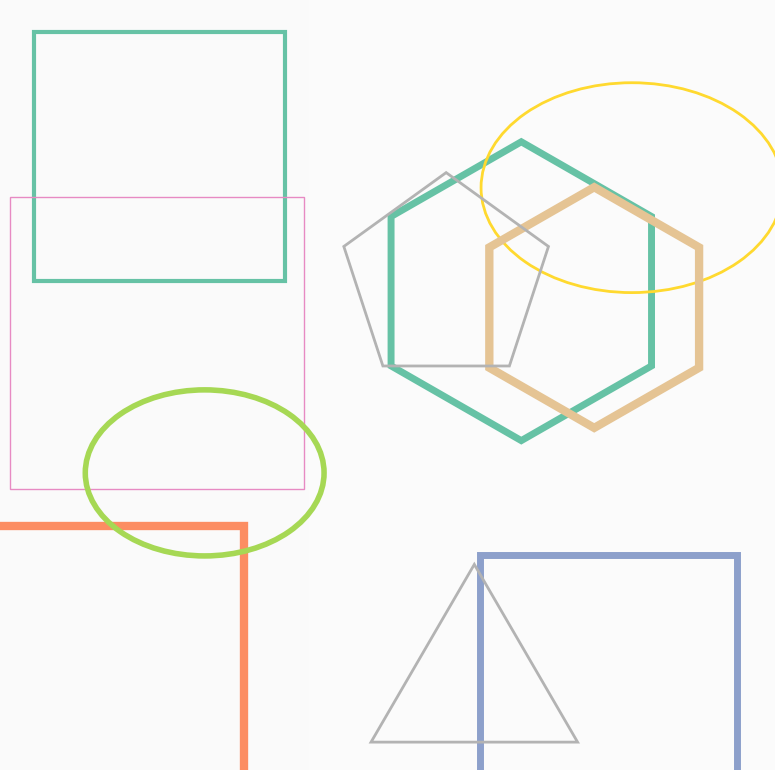[{"shape": "square", "thickness": 1.5, "radius": 0.81, "center": [0.206, 0.797]}, {"shape": "hexagon", "thickness": 2.5, "radius": 0.97, "center": [0.673, 0.622]}, {"shape": "square", "thickness": 3, "radius": 0.89, "center": [0.137, 0.138]}, {"shape": "square", "thickness": 2.5, "radius": 0.83, "center": [0.785, 0.113]}, {"shape": "square", "thickness": 0.5, "radius": 0.95, "center": [0.202, 0.555]}, {"shape": "oval", "thickness": 2, "radius": 0.77, "center": [0.264, 0.386]}, {"shape": "oval", "thickness": 1, "radius": 0.97, "center": [0.815, 0.756]}, {"shape": "hexagon", "thickness": 3, "radius": 0.78, "center": [0.767, 0.601]}, {"shape": "triangle", "thickness": 1, "radius": 0.77, "center": [0.612, 0.113]}, {"shape": "pentagon", "thickness": 1, "radius": 0.69, "center": [0.576, 0.637]}]